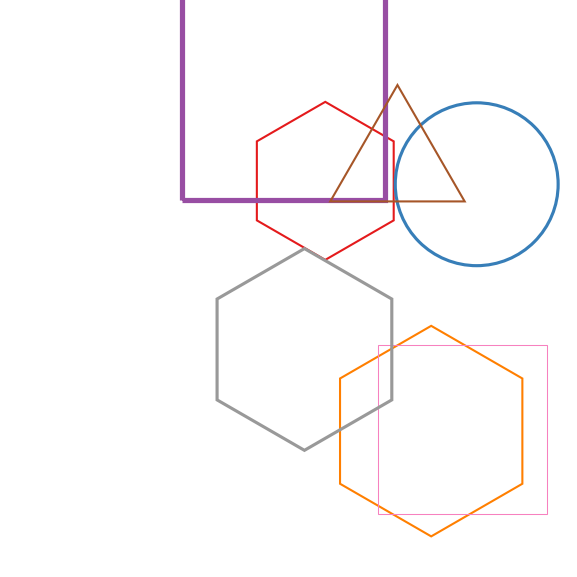[{"shape": "hexagon", "thickness": 1, "radius": 0.68, "center": [0.563, 0.686]}, {"shape": "circle", "thickness": 1.5, "radius": 0.71, "center": [0.825, 0.68]}, {"shape": "square", "thickness": 2.5, "radius": 0.88, "center": [0.491, 0.829]}, {"shape": "hexagon", "thickness": 1, "radius": 0.91, "center": [0.747, 0.253]}, {"shape": "triangle", "thickness": 1, "radius": 0.67, "center": [0.688, 0.718]}, {"shape": "square", "thickness": 0.5, "radius": 0.73, "center": [0.801, 0.255]}, {"shape": "hexagon", "thickness": 1.5, "radius": 0.87, "center": [0.527, 0.394]}]